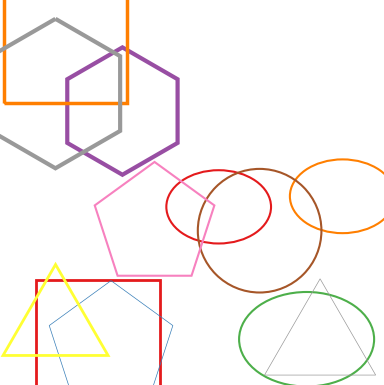[{"shape": "oval", "thickness": 1.5, "radius": 0.68, "center": [0.568, 0.463]}, {"shape": "square", "thickness": 2, "radius": 0.8, "center": [0.254, 0.112]}, {"shape": "pentagon", "thickness": 0.5, "radius": 0.84, "center": [0.288, 0.102]}, {"shape": "oval", "thickness": 1.5, "radius": 0.88, "center": [0.796, 0.119]}, {"shape": "hexagon", "thickness": 3, "radius": 0.83, "center": [0.318, 0.712]}, {"shape": "square", "thickness": 2.5, "radius": 0.8, "center": [0.17, 0.892]}, {"shape": "oval", "thickness": 1.5, "radius": 0.68, "center": [0.89, 0.49]}, {"shape": "triangle", "thickness": 2, "radius": 0.79, "center": [0.144, 0.155]}, {"shape": "circle", "thickness": 1.5, "radius": 0.8, "center": [0.674, 0.401]}, {"shape": "pentagon", "thickness": 1.5, "radius": 0.82, "center": [0.401, 0.416]}, {"shape": "hexagon", "thickness": 3, "radius": 0.97, "center": [0.144, 0.757]}, {"shape": "triangle", "thickness": 0.5, "radius": 0.83, "center": [0.831, 0.109]}]